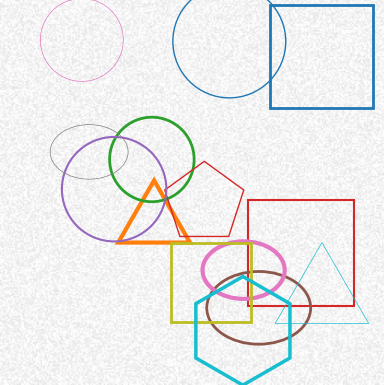[{"shape": "circle", "thickness": 1, "radius": 0.73, "center": [0.596, 0.892]}, {"shape": "square", "thickness": 2, "radius": 0.67, "center": [0.835, 0.853]}, {"shape": "triangle", "thickness": 3, "radius": 0.54, "center": [0.4, 0.424]}, {"shape": "circle", "thickness": 2, "radius": 0.55, "center": [0.394, 0.586]}, {"shape": "pentagon", "thickness": 1, "radius": 0.54, "center": [0.531, 0.473]}, {"shape": "square", "thickness": 1.5, "radius": 0.69, "center": [0.781, 0.342]}, {"shape": "circle", "thickness": 1.5, "radius": 0.68, "center": [0.296, 0.509]}, {"shape": "oval", "thickness": 2, "radius": 0.67, "center": [0.672, 0.2]}, {"shape": "circle", "thickness": 0.5, "radius": 0.54, "center": [0.213, 0.896]}, {"shape": "oval", "thickness": 3, "radius": 0.53, "center": [0.633, 0.298]}, {"shape": "oval", "thickness": 0.5, "radius": 0.51, "center": [0.232, 0.605]}, {"shape": "square", "thickness": 2, "radius": 0.52, "center": [0.548, 0.267]}, {"shape": "triangle", "thickness": 0.5, "radius": 0.7, "center": [0.836, 0.23]}, {"shape": "hexagon", "thickness": 2.5, "radius": 0.71, "center": [0.631, 0.141]}]